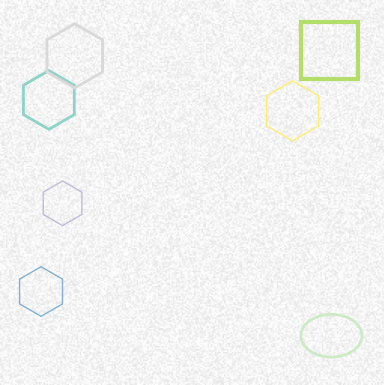[{"shape": "hexagon", "thickness": 2, "radius": 0.38, "center": [0.127, 0.74]}, {"shape": "hexagon", "thickness": 1, "radius": 0.29, "center": [0.163, 0.472]}, {"shape": "hexagon", "thickness": 1, "radius": 0.32, "center": [0.107, 0.243]}, {"shape": "square", "thickness": 3, "radius": 0.37, "center": [0.855, 0.869]}, {"shape": "hexagon", "thickness": 2, "radius": 0.42, "center": [0.194, 0.855]}, {"shape": "oval", "thickness": 2, "radius": 0.4, "center": [0.861, 0.128]}, {"shape": "hexagon", "thickness": 1, "radius": 0.39, "center": [0.76, 0.712]}]